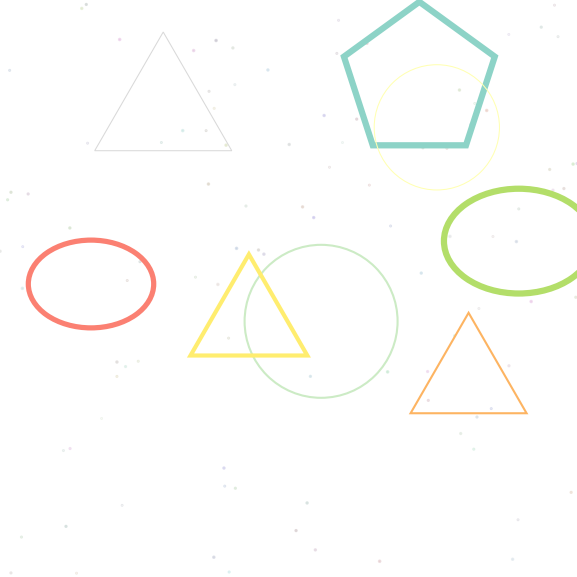[{"shape": "pentagon", "thickness": 3, "radius": 0.69, "center": [0.726, 0.859]}, {"shape": "circle", "thickness": 0.5, "radius": 0.54, "center": [0.756, 0.779]}, {"shape": "oval", "thickness": 2.5, "radius": 0.54, "center": [0.158, 0.507]}, {"shape": "triangle", "thickness": 1, "radius": 0.58, "center": [0.811, 0.342]}, {"shape": "oval", "thickness": 3, "radius": 0.65, "center": [0.898, 0.582]}, {"shape": "triangle", "thickness": 0.5, "radius": 0.69, "center": [0.283, 0.807]}, {"shape": "circle", "thickness": 1, "radius": 0.66, "center": [0.556, 0.443]}, {"shape": "triangle", "thickness": 2, "radius": 0.58, "center": [0.431, 0.442]}]